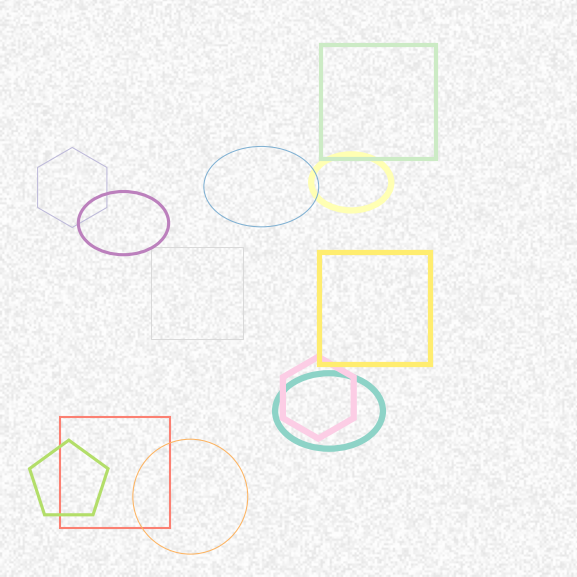[{"shape": "oval", "thickness": 3, "radius": 0.47, "center": [0.57, 0.288]}, {"shape": "oval", "thickness": 3, "radius": 0.35, "center": [0.608, 0.683]}, {"shape": "hexagon", "thickness": 0.5, "radius": 0.35, "center": [0.125, 0.675]}, {"shape": "square", "thickness": 1, "radius": 0.48, "center": [0.199, 0.18]}, {"shape": "oval", "thickness": 0.5, "radius": 0.5, "center": [0.452, 0.676]}, {"shape": "circle", "thickness": 0.5, "radius": 0.5, "center": [0.33, 0.139]}, {"shape": "pentagon", "thickness": 1.5, "radius": 0.36, "center": [0.119, 0.166]}, {"shape": "hexagon", "thickness": 3, "radius": 0.35, "center": [0.551, 0.311]}, {"shape": "square", "thickness": 0.5, "radius": 0.4, "center": [0.341, 0.492]}, {"shape": "oval", "thickness": 1.5, "radius": 0.39, "center": [0.214, 0.613]}, {"shape": "square", "thickness": 2, "radius": 0.5, "center": [0.655, 0.822]}, {"shape": "square", "thickness": 2.5, "radius": 0.48, "center": [0.649, 0.466]}]